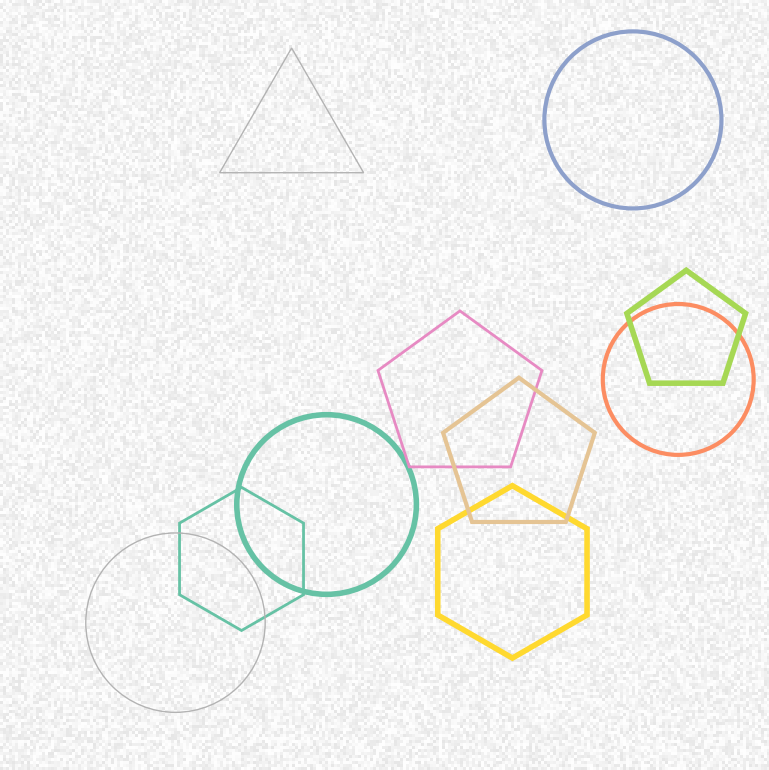[{"shape": "hexagon", "thickness": 1, "radius": 0.46, "center": [0.314, 0.274]}, {"shape": "circle", "thickness": 2, "radius": 0.58, "center": [0.424, 0.345]}, {"shape": "circle", "thickness": 1.5, "radius": 0.49, "center": [0.881, 0.507]}, {"shape": "circle", "thickness": 1.5, "radius": 0.57, "center": [0.822, 0.844]}, {"shape": "pentagon", "thickness": 1, "radius": 0.56, "center": [0.597, 0.484]}, {"shape": "pentagon", "thickness": 2, "radius": 0.41, "center": [0.891, 0.568]}, {"shape": "hexagon", "thickness": 2, "radius": 0.56, "center": [0.665, 0.257]}, {"shape": "pentagon", "thickness": 1.5, "radius": 0.52, "center": [0.674, 0.406]}, {"shape": "triangle", "thickness": 0.5, "radius": 0.54, "center": [0.379, 0.83]}, {"shape": "circle", "thickness": 0.5, "radius": 0.58, "center": [0.228, 0.191]}]